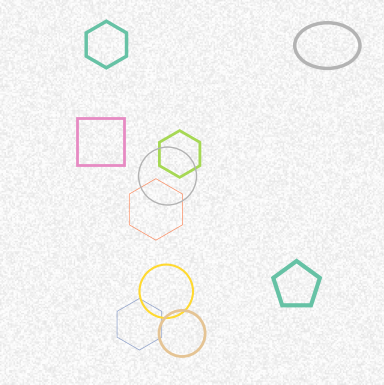[{"shape": "pentagon", "thickness": 3, "radius": 0.32, "center": [0.77, 0.258]}, {"shape": "hexagon", "thickness": 2.5, "radius": 0.3, "center": [0.276, 0.884]}, {"shape": "hexagon", "thickness": 0.5, "radius": 0.4, "center": [0.405, 0.456]}, {"shape": "hexagon", "thickness": 0.5, "radius": 0.33, "center": [0.362, 0.158]}, {"shape": "square", "thickness": 2, "radius": 0.31, "center": [0.262, 0.632]}, {"shape": "hexagon", "thickness": 2, "radius": 0.3, "center": [0.467, 0.6]}, {"shape": "circle", "thickness": 1.5, "radius": 0.35, "center": [0.432, 0.243]}, {"shape": "circle", "thickness": 2, "radius": 0.3, "center": [0.473, 0.134]}, {"shape": "oval", "thickness": 2.5, "radius": 0.42, "center": [0.85, 0.882]}, {"shape": "circle", "thickness": 1, "radius": 0.38, "center": [0.435, 0.543]}]